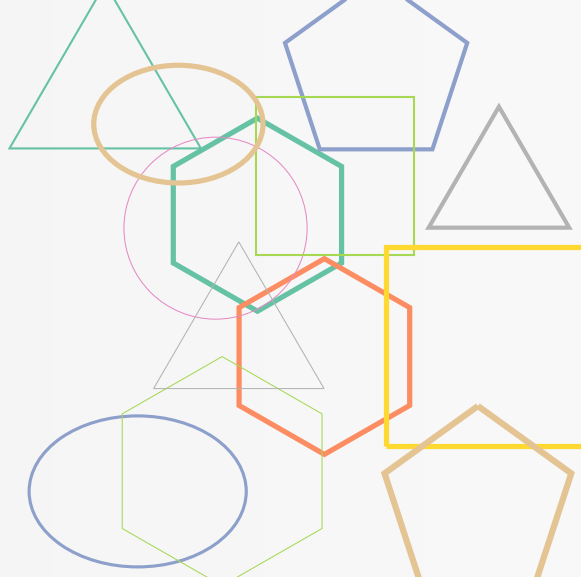[{"shape": "triangle", "thickness": 1, "radius": 0.95, "center": [0.181, 0.837]}, {"shape": "hexagon", "thickness": 2.5, "radius": 0.84, "center": [0.443, 0.627]}, {"shape": "hexagon", "thickness": 2.5, "radius": 0.85, "center": [0.558, 0.382]}, {"shape": "oval", "thickness": 1.5, "radius": 0.93, "center": [0.237, 0.148]}, {"shape": "pentagon", "thickness": 2, "radius": 0.82, "center": [0.647, 0.874]}, {"shape": "circle", "thickness": 0.5, "radius": 0.79, "center": [0.371, 0.604]}, {"shape": "square", "thickness": 1, "radius": 0.68, "center": [0.576, 0.694]}, {"shape": "hexagon", "thickness": 0.5, "radius": 0.99, "center": [0.382, 0.183]}, {"shape": "square", "thickness": 2.5, "radius": 0.86, "center": [0.837, 0.399]}, {"shape": "pentagon", "thickness": 3, "radius": 0.84, "center": [0.822, 0.127]}, {"shape": "oval", "thickness": 2.5, "radius": 0.73, "center": [0.307, 0.784]}, {"shape": "triangle", "thickness": 2, "radius": 0.7, "center": [0.858, 0.675]}, {"shape": "triangle", "thickness": 0.5, "radius": 0.85, "center": [0.411, 0.411]}]